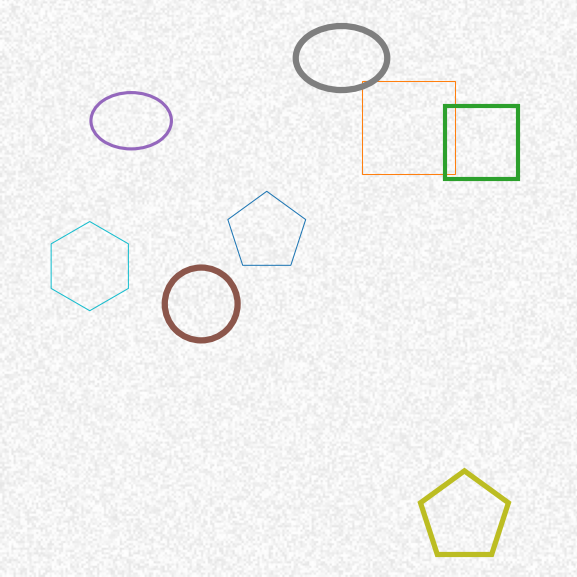[{"shape": "pentagon", "thickness": 0.5, "radius": 0.35, "center": [0.462, 0.597]}, {"shape": "square", "thickness": 0.5, "radius": 0.4, "center": [0.708, 0.778]}, {"shape": "square", "thickness": 2, "radius": 0.32, "center": [0.833, 0.752]}, {"shape": "oval", "thickness": 1.5, "radius": 0.35, "center": [0.227, 0.79]}, {"shape": "circle", "thickness": 3, "radius": 0.32, "center": [0.348, 0.473]}, {"shape": "oval", "thickness": 3, "radius": 0.4, "center": [0.591, 0.899]}, {"shape": "pentagon", "thickness": 2.5, "radius": 0.4, "center": [0.804, 0.104]}, {"shape": "hexagon", "thickness": 0.5, "radius": 0.39, "center": [0.155, 0.538]}]